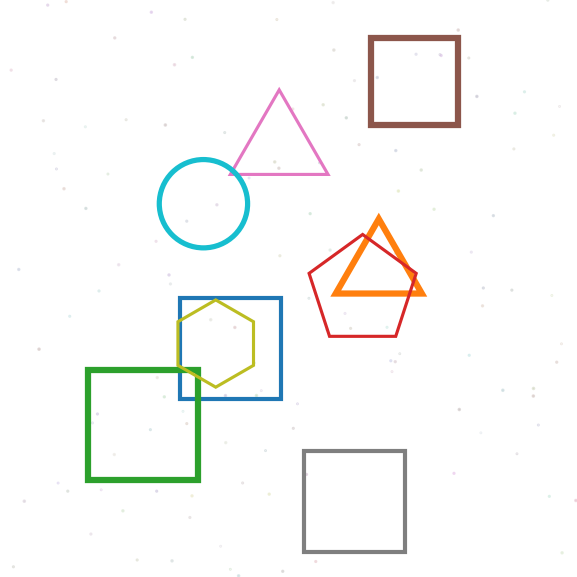[{"shape": "square", "thickness": 2, "radius": 0.44, "center": [0.399, 0.395]}, {"shape": "triangle", "thickness": 3, "radius": 0.43, "center": [0.656, 0.534]}, {"shape": "square", "thickness": 3, "radius": 0.48, "center": [0.247, 0.264]}, {"shape": "pentagon", "thickness": 1.5, "radius": 0.49, "center": [0.628, 0.496]}, {"shape": "square", "thickness": 3, "radius": 0.38, "center": [0.718, 0.858]}, {"shape": "triangle", "thickness": 1.5, "radius": 0.49, "center": [0.483, 0.746]}, {"shape": "square", "thickness": 2, "radius": 0.44, "center": [0.614, 0.131]}, {"shape": "hexagon", "thickness": 1.5, "radius": 0.38, "center": [0.374, 0.404]}, {"shape": "circle", "thickness": 2.5, "radius": 0.38, "center": [0.352, 0.646]}]